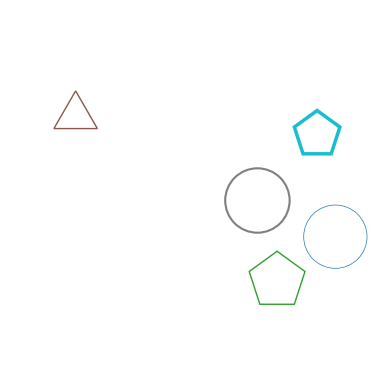[{"shape": "circle", "thickness": 0.5, "radius": 0.41, "center": [0.871, 0.385]}, {"shape": "pentagon", "thickness": 1, "radius": 0.38, "center": [0.72, 0.271]}, {"shape": "triangle", "thickness": 1, "radius": 0.33, "center": [0.196, 0.699]}, {"shape": "circle", "thickness": 1.5, "radius": 0.42, "center": [0.669, 0.479]}, {"shape": "pentagon", "thickness": 2.5, "radius": 0.31, "center": [0.824, 0.651]}]